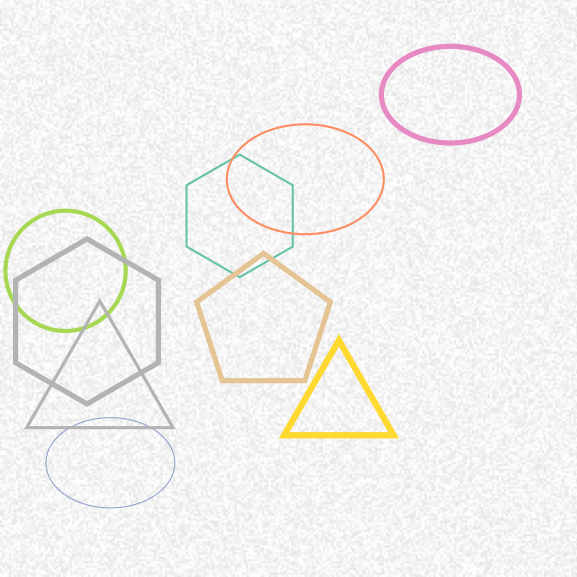[{"shape": "hexagon", "thickness": 1, "radius": 0.53, "center": [0.415, 0.625]}, {"shape": "oval", "thickness": 1, "radius": 0.68, "center": [0.529, 0.689]}, {"shape": "oval", "thickness": 0.5, "radius": 0.56, "center": [0.191, 0.198]}, {"shape": "oval", "thickness": 2.5, "radius": 0.6, "center": [0.78, 0.835]}, {"shape": "circle", "thickness": 2, "radius": 0.52, "center": [0.114, 0.53]}, {"shape": "triangle", "thickness": 3, "radius": 0.55, "center": [0.587, 0.3]}, {"shape": "pentagon", "thickness": 2.5, "radius": 0.61, "center": [0.456, 0.439]}, {"shape": "triangle", "thickness": 1.5, "radius": 0.73, "center": [0.173, 0.332]}, {"shape": "hexagon", "thickness": 2.5, "radius": 0.71, "center": [0.151, 0.443]}]